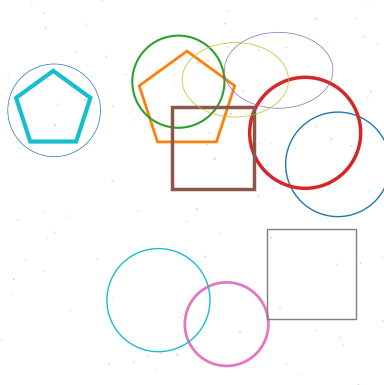[{"shape": "circle", "thickness": 0.5, "radius": 0.6, "center": [0.141, 0.713]}, {"shape": "circle", "thickness": 1, "radius": 0.68, "center": [0.878, 0.573]}, {"shape": "pentagon", "thickness": 2, "radius": 0.65, "center": [0.486, 0.737]}, {"shape": "circle", "thickness": 1.5, "radius": 0.6, "center": [0.463, 0.788]}, {"shape": "circle", "thickness": 2.5, "radius": 0.72, "center": [0.793, 0.655]}, {"shape": "oval", "thickness": 0.5, "radius": 0.7, "center": [0.724, 0.818]}, {"shape": "square", "thickness": 2.5, "radius": 0.53, "center": [0.553, 0.616]}, {"shape": "circle", "thickness": 2, "radius": 0.54, "center": [0.589, 0.158]}, {"shape": "square", "thickness": 1, "radius": 0.58, "center": [0.81, 0.288]}, {"shape": "oval", "thickness": 0.5, "radius": 0.69, "center": [0.611, 0.793]}, {"shape": "pentagon", "thickness": 3, "radius": 0.51, "center": [0.138, 0.714]}, {"shape": "circle", "thickness": 1, "radius": 0.67, "center": [0.412, 0.22]}]